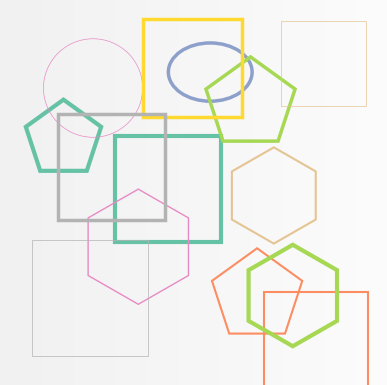[{"shape": "square", "thickness": 3, "radius": 0.68, "center": [0.433, 0.509]}, {"shape": "pentagon", "thickness": 3, "radius": 0.51, "center": [0.164, 0.639]}, {"shape": "square", "thickness": 1.5, "radius": 0.67, "center": [0.816, 0.107]}, {"shape": "pentagon", "thickness": 1.5, "radius": 0.61, "center": [0.664, 0.233]}, {"shape": "oval", "thickness": 2.5, "radius": 0.54, "center": [0.543, 0.813]}, {"shape": "circle", "thickness": 0.5, "radius": 0.64, "center": [0.24, 0.771]}, {"shape": "hexagon", "thickness": 1, "radius": 0.75, "center": [0.357, 0.359]}, {"shape": "pentagon", "thickness": 2.5, "radius": 0.6, "center": [0.647, 0.731]}, {"shape": "hexagon", "thickness": 3, "radius": 0.66, "center": [0.756, 0.232]}, {"shape": "square", "thickness": 2.5, "radius": 0.64, "center": [0.497, 0.824]}, {"shape": "hexagon", "thickness": 1.5, "radius": 0.62, "center": [0.707, 0.492]}, {"shape": "square", "thickness": 0.5, "radius": 0.55, "center": [0.835, 0.836]}, {"shape": "square", "thickness": 0.5, "radius": 0.75, "center": [0.232, 0.226]}, {"shape": "square", "thickness": 2.5, "radius": 0.69, "center": [0.287, 0.566]}]